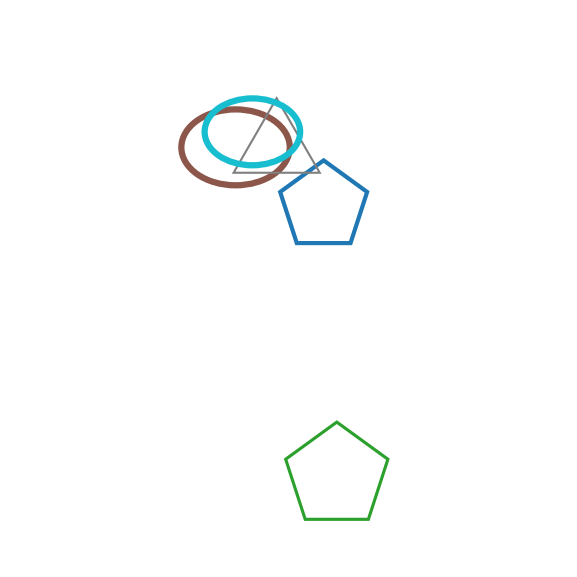[{"shape": "pentagon", "thickness": 2, "radius": 0.4, "center": [0.56, 0.642]}, {"shape": "pentagon", "thickness": 1.5, "radius": 0.47, "center": [0.583, 0.175]}, {"shape": "oval", "thickness": 3, "radius": 0.47, "center": [0.408, 0.744]}, {"shape": "triangle", "thickness": 1, "radius": 0.43, "center": [0.479, 0.743]}, {"shape": "oval", "thickness": 3, "radius": 0.41, "center": [0.437, 0.771]}]